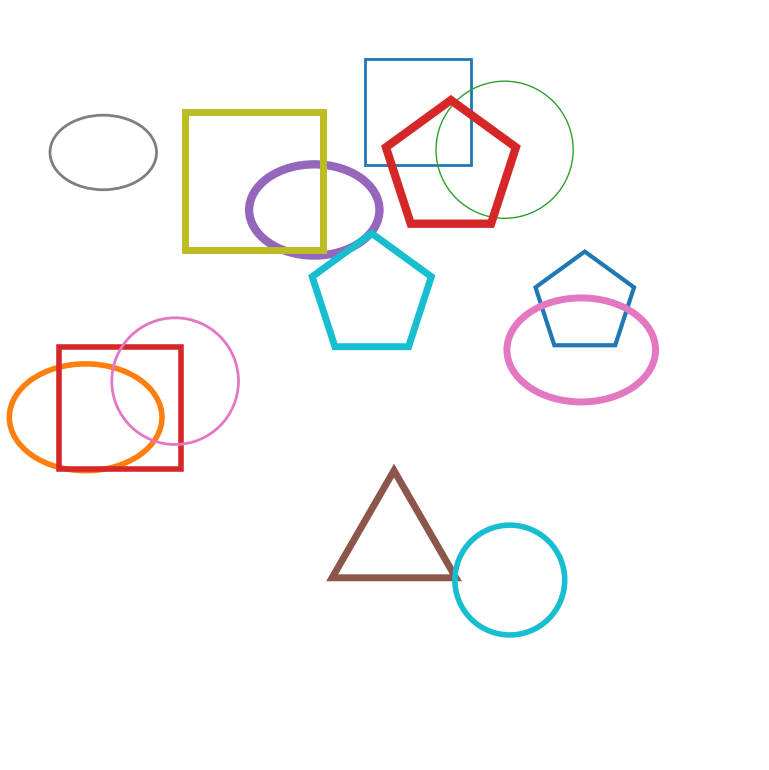[{"shape": "square", "thickness": 1, "radius": 0.34, "center": [0.543, 0.854]}, {"shape": "pentagon", "thickness": 1.5, "radius": 0.34, "center": [0.759, 0.606]}, {"shape": "oval", "thickness": 2, "radius": 0.5, "center": [0.111, 0.458]}, {"shape": "circle", "thickness": 0.5, "radius": 0.45, "center": [0.655, 0.806]}, {"shape": "pentagon", "thickness": 3, "radius": 0.44, "center": [0.586, 0.781]}, {"shape": "square", "thickness": 2, "radius": 0.4, "center": [0.156, 0.47]}, {"shape": "oval", "thickness": 3, "radius": 0.42, "center": [0.408, 0.727]}, {"shape": "triangle", "thickness": 2.5, "radius": 0.46, "center": [0.512, 0.296]}, {"shape": "oval", "thickness": 2.5, "radius": 0.48, "center": [0.755, 0.546]}, {"shape": "circle", "thickness": 1, "radius": 0.41, "center": [0.227, 0.505]}, {"shape": "oval", "thickness": 1, "radius": 0.35, "center": [0.134, 0.802]}, {"shape": "square", "thickness": 2.5, "radius": 0.45, "center": [0.33, 0.765]}, {"shape": "circle", "thickness": 2, "radius": 0.36, "center": [0.662, 0.247]}, {"shape": "pentagon", "thickness": 2.5, "radius": 0.41, "center": [0.483, 0.616]}]